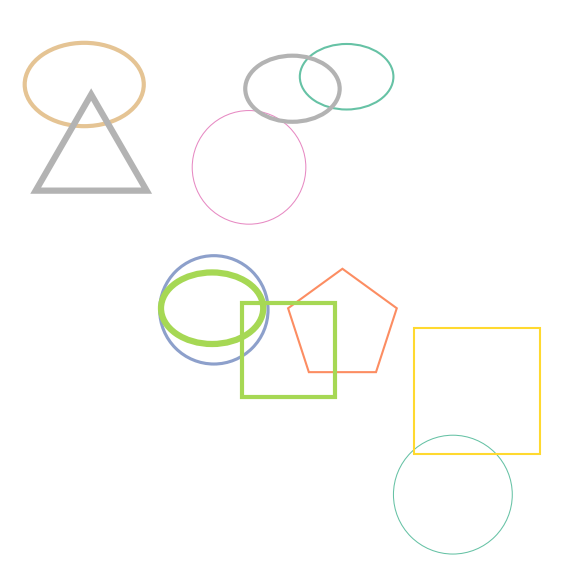[{"shape": "circle", "thickness": 0.5, "radius": 0.51, "center": [0.784, 0.143]}, {"shape": "oval", "thickness": 1, "radius": 0.41, "center": [0.6, 0.866]}, {"shape": "pentagon", "thickness": 1, "radius": 0.49, "center": [0.593, 0.435]}, {"shape": "circle", "thickness": 1.5, "radius": 0.47, "center": [0.37, 0.463]}, {"shape": "circle", "thickness": 0.5, "radius": 0.49, "center": [0.431, 0.709]}, {"shape": "oval", "thickness": 3, "radius": 0.44, "center": [0.367, 0.465]}, {"shape": "square", "thickness": 2, "radius": 0.4, "center": [0.499, 0.393]}, {"shape": "square", "thickness": 1, "radius": 0.55, "center": [0.826, 0.322]}, {"shape": "oval", "thickness": 2, "radius": 0.52, "center": [0.146, 0.853]}, {"shape": "triangle", "thickness": 3, "radius": 0.55, "center": [0.158, 0.724]}, {"shape": "oval", "thickness": 2, "radius": 0.41, "center": [0.506, 0.845]}]